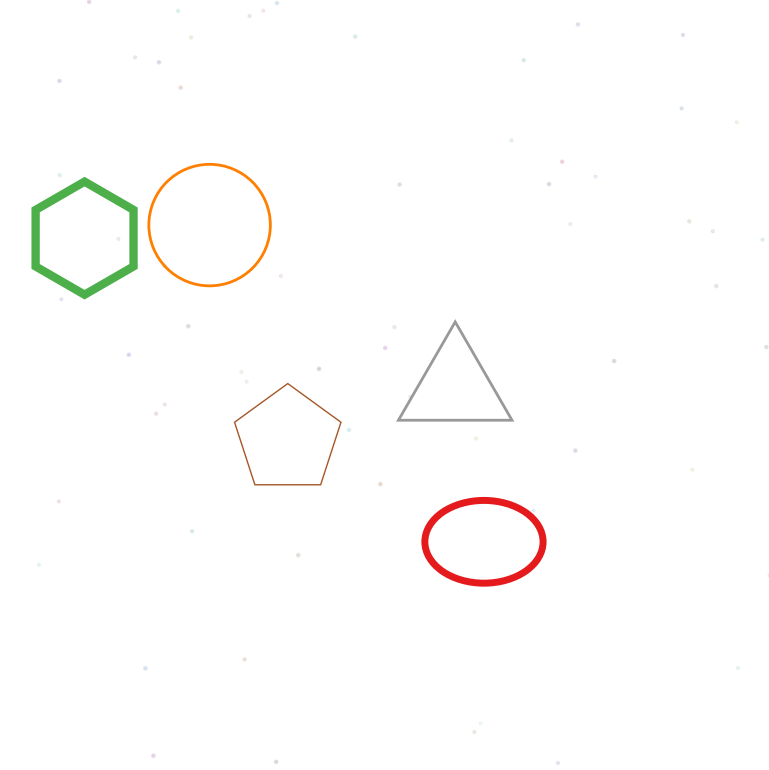[{"shape": "oval", "thickness": 2.5, "radius": 0.38, "center": [0.629, 0.296]}, {"shape": "hexagon", "thickness": 3, "radius": 0.37, "center": [0.11, 0.691]}, {"shape": "circle", "thickness": 1, "radius": 0.39, "center": [0.272, 0.708]}, {"shape": "pentagon", "thickness": 0.5, "radius": 0.36, "center": [0.374, 0.429]}, {"shape": "triangle", "thickness": 1, "radius": 0.43, "center": [0.591, 0.497]}]